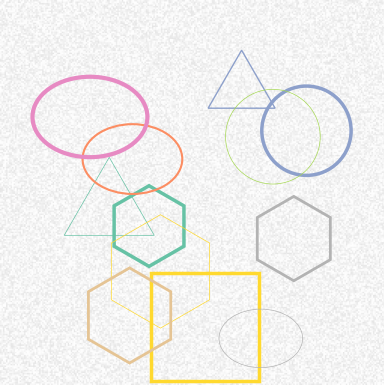[{"shape": "hexagon", "thickness": 2.5, "radius": 0.52, "center": [0.387, 0.413]}, {"shape": "triangle", "thickness": 0.5, "radius": 0.68, "center": [0.284, 0.456]}, {"shape": "oval", "thickness": 1.5, "radius": 0.65, "center": [0.344, 0.587]}, {"shape": "triangle", "thickness": 1, "radius": 0.5, "center": [0.628, 0.769]}, {"shape": "circle", "thickness": 2.5, "radius": 0.58, "center": [0.796, 0.66]}, {"shape": "oval", "thickness": 3, "radius": 0.75, "center": [0.234, 0.696]}, {"shape": "circle", "thickness": 0.5, "radius": 0.61, "center": [0.709, 0.645]}, {"shape": "square", "thickness": 2.5, "radius": 0.7, "center": [0.533, 0.151]}, {"shape": "hexagon", "thickness": 0.5, "radius": 0.74, "center": [0.417, 0.295]}, {"shape": "hexagon", "thickness": 2, "radius": 0.62, "center": [0.337, 0.181]}, {"shape": "hexagon", "thickness": 2, "radius": 0.55, "center": [0.763, 0.38]}, {"shape": "oval", "thickness": 0.5, "radius": 0.54, "center": [0.677, 0.121]}]